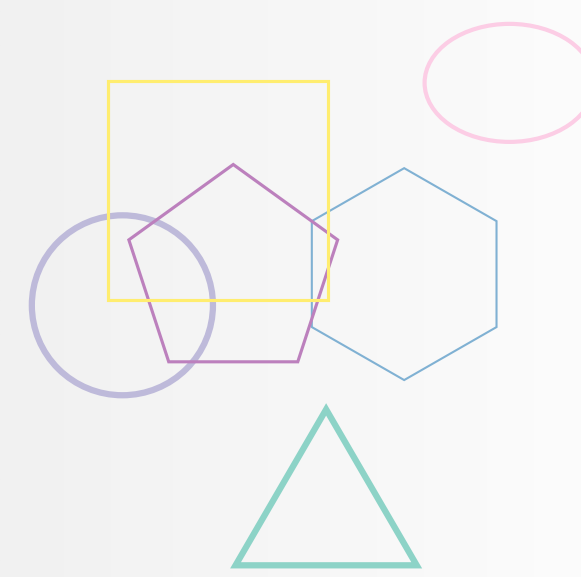[{"shape": "triangle", "thickness": 3, "radius": 0.9, "center": [0.561, 0.11]}, {"shape": "circle", "thickness": 3, "radius": 0.78, "center": [0.211, 0.471]}, {"shape": "hexagon", "thickness": 1, "radius": 0.92, "center": [0.695, 0.524]}, {"shape": "oval", "thickness": 2, "radius": 0.73, "center": [0.876, 0.856]}, {"shape": "pentagon", "thickness": 1.5, "radius": 0.94, "center": [0.401, 0.525]}, {"shape": "square", "thickness": 1.5, "radius": 0.95, "center": [0.376, 0.669]}]